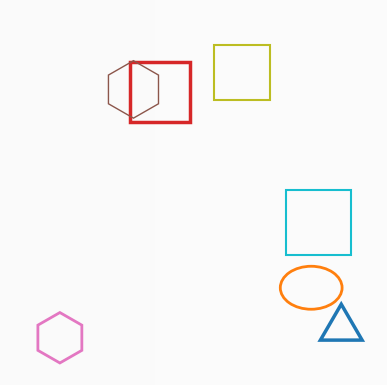[{"shape": "triangle", "thickness": 2.5, "radius": 0.31, "center": [0.881, 0.148]}, {"shape": "oval", "thickness": 2, "radius": 0.4, "center": [0.803, 0.253]}, {"shape": "square", "thickness": 2.5, "radius": 0.39, "center": [0.413, 0.761]}, {"shape": "hexagon", "thickness": 1, "radius": 0.37, "center": [0.344, 0.768]}, {"shape": "hexagon", "thickness": 2, "radius": 0.33, "center": [0.155, 0.123]}, {"shape": "square", "thickness": 1.5, "radius": 0.36, "center": [0.624, 0.812]}, {"shape": "square", "thickness": 1.5, "radius": 0.42, "center": [0.822, 0.422]}]